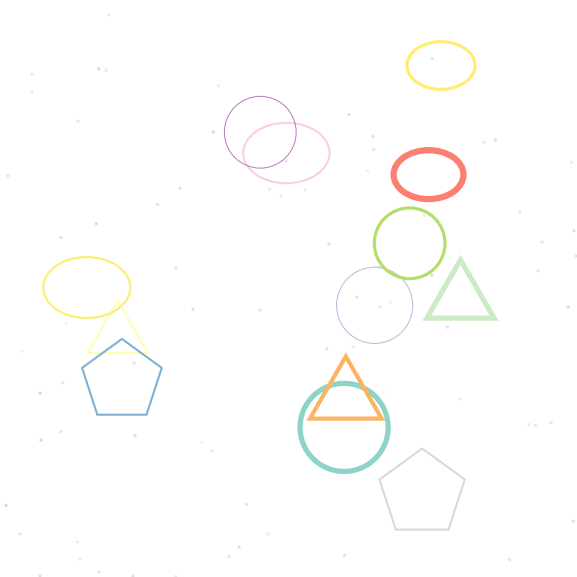[{"shape": "circle", "thickness": 2.5, "radius": 0.38, "center": [0.596, 0.259]}, {"shape": "triangle", "thickness": 1, "radius": 0.3, "center": [0.204, 0.418]}, {"shape": "circle", "thickness": 0.5, "radius": 0.33, "center": [0.649, 0.47]}, {"shape": "oval", "thickness": 3, "radius": 0.3, "center": [0.742, 0.697]}, {"shape": "pentagon", "thickness": 1, "radius": 0.36, "center": [0.211, 0.34]}, {"shape": "triangle", "thickness": 2, "radius": 0.36, "center": [0.599, 0.31]}, {"shape": "circle", "thickness": 1.5, "radius": 0.31, "center": [0.709, 0.578]}, {"shape": "oval", "thickness": 1, "radius": 0.37, "center": [0.496, 0.734]}, {"shape": "pentagon", "thickness": 1, "radius": 0.39, "center": [0.731, 0.145]}, {"shape": "circle", "thickness": 0.5, "radius": 0.31, "center": [0.451, 0.77]}, {"shape": "triangle", "thickness": 2.5, "radius": 0.34, "center": [0.797, 0.482]}, {"shape": "oval", "thickness": 1, "radius": 0.38, "center": [0.15, 0.501]}, {"shape": "oval", "thickness": 1.5, "radius": 0.29, "center": [0.764, 0.886]}]